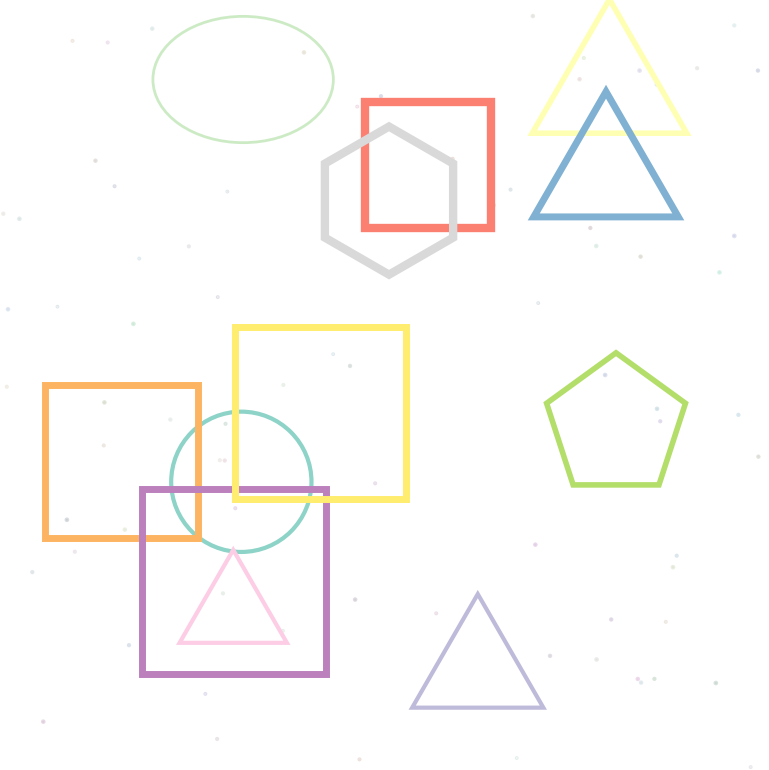[{"shape": "circle", "thickness": 1.5, "radius": 0.46, "center": [0.313, 0.374]}, {"shape": "triangle", "thickness": 2, "radius": 0.58, "center": [0.792, 0.885]}, {"shape": "triangle", "thickness": 1.5, "radius": 0.49, "center": [0.62, 0.13]}, {"shape": "square", "thickness": 3, "radius": 0.41, "center": [0.556, 0.786]}, {"shape": "triangle", "thickness": 2.5, "radius": 0.54, "center": [0.787, 0.773]}, {"shape": "square", "thickness": 2.5, "radius": 0.5, "center": [0.158, 0.401]}, {"shape": "pentagon", "thickness": 2, "radius": 0.47, "center": [0.8, 0.447]}, {"shape": "triangle", "thickness": 1.5, "radius": 0.4, "center": [0.303, 0.205]}, {"shape": "hexagon", "thickness": 3, "radius": 0.48, "center": [0.505, 0.739]}, {"shape": "square", "thickness": 2.5, "radius": 0.6, "center": [0.304, 0.245]}, {"shape": "oval", "thickness": 1, "radius": 0.59, "center": [0.316, 0.897]}, {"shape": "square", "thickness": 2.5, "radius": 0.56, "center": [0.416, 0.463]}]